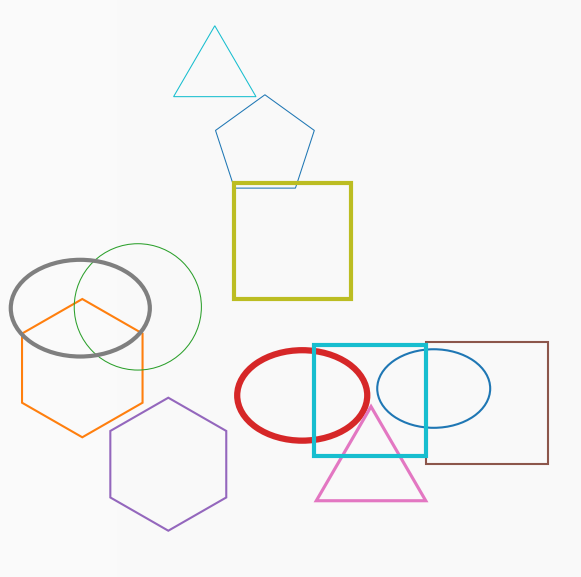[{"shape": "oval", "thickness": 1, "radius": 0.49, "center": [0.746, 0.326]}, {"shape": "pentagon", "thickness": 0.5, "radius": 0.45, "center": [0.456, 0.746]}, {"shape": "hexagon", "thickness": 1, "radius": 0.6, "center": [0.142, 0.362]}, {"shape": "circle", "thickness": 0.5, "radius": 0.55, "center": [0.237, 0.468]}, {"shape": "oval", "thickness": 3, "radius": 0.56, "center": [0.52, 0.314]}, {"shape": "hexagon", "thickness": 1, "radius": 0.58, "center": [0.29, 0.195]}, {"shape": "square", "thickness": 1, "radius": 0.53, "center": [0.838, 0.301]}, {"shape": "triangle", "thickness": 1.5, "radius": 0.54, "center": [0.638, 0.186]}, {"shape": "oval", "thickness": 2, "radius": 0.6, "center": [0.138, 0.466]}, {"shape": "square", "thickness": 2, "radius": 0.5, "center": [0.504, 0.582]}, {"shape": "square", "thickness": 2, "radius": 0.48, "center": [0.636, 0.305]}, {"shape": "triangle", "thickness": 0.5, "radius": 0.41, "center": [0.37, 0.873]}]